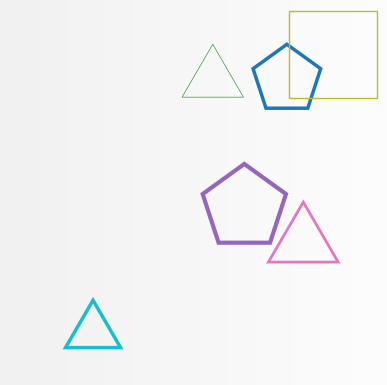[{"shape": "pentagon", "thickness": 2.5, "radius": 0.46, "center": [0.74, 0.793]}, {"shape": "triangle", "thickness": 0.5, "radius": 0.46, "center": [0.549, 0.793]}, {"shape": "pentagon", "thickness": 3, "radius": 0.57, "center": [0.63, 0.461]}, {"shape": "triangle", "thickness": 2, "radius": 0.52, "center": [0.783, 0.371]}, {"shape": "square", "thickness": 1, "radius": 0.56, "center": [0.859, 0.857]}, {"shape": "triangle", "thickness": 2.5, "radius": 0.41, "center": [0.24, 0.138]}]